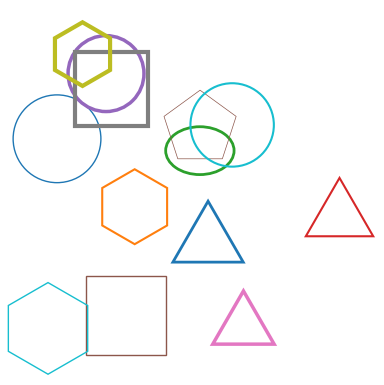[{"shape": "circle", "thickness": 1, "radius": 0.57, "center": [0.148, 0.64]}, {"shape": "triangle", "thickness": 2, "radius": 0.53, "center": [0.54, 0.372]}, {"shape": "hexagon", "thickness": 1.5, "radius": 0.49, "center": [0.35, 0.463]}, {"shape": "oval", "thickness": 2, "radius": 0.44, "center": [0.519, 0.609]}, {"shape": "triangle", "thickness": 1.5, "radius": 0.51, "center": [0.882, 0.437]}, {"shape": "circle", "thickness": 2.5, "radius": 0.49, "center": [0.275, 0.809]}, {"shape": "pentagon", "thickness": 0.5, "radius": 0.49, "center": [0.52, 0.667]}, {"shape": "square", "thickness": 1, "radius": 0.52, "center": [0.327, 0.18]}, {"shape": "triangle", "thickness": 2.5, "radius": 0.46, "center": [0.632, 0.152]}, {"shape": "square", "thickness": 3, "radius": 0.48, "center": [0.29, 0.769]}, {"shape": "hexagon", "thickness": 3, "radius": 0.41, "center": [0.214, 0.859]}, {"shape": "circle", "thickness": 1.5, "radius": 0.54, "center": [0.603, 0.675]}, {"shape": "hexagon", "thickness": 1, "radius": 0.59, "center": [0.125, 0.147]}]